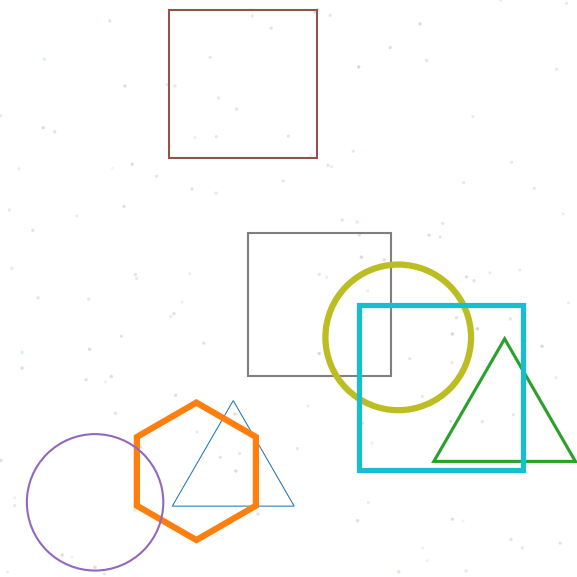[{"shape": "triangle", "thickness": 0.5, "radius": 0.61, "center": [0.404, 0.184]}, {"shape": "hexagon", "thickness": 3, "radius": 0.6, "center": [0.34, 0.183]}, {"shape": "triangle", "thickness": 1.5, "radius": 0.71, "center": [0.874, 0.271]}, {"shape": "circle", "thickness": 1, "radius": 0.59, "center": [0.165, 0.129]}, {"shape": "square", "thickness": 1, "radius": 0.64, "center": [0.421, 0.854]}, {"shape": "square", "thickness": 1, "radius": 0.62, "center": [0.553, 0.472]}, {"shape": "circle", "thickness": 3, "radius": 0.63, "center": [0.69, 0.415]}, {"shape": "square", "thickness": 2.5, "radius": 0.71, "center": [0.763, 0.328]}]